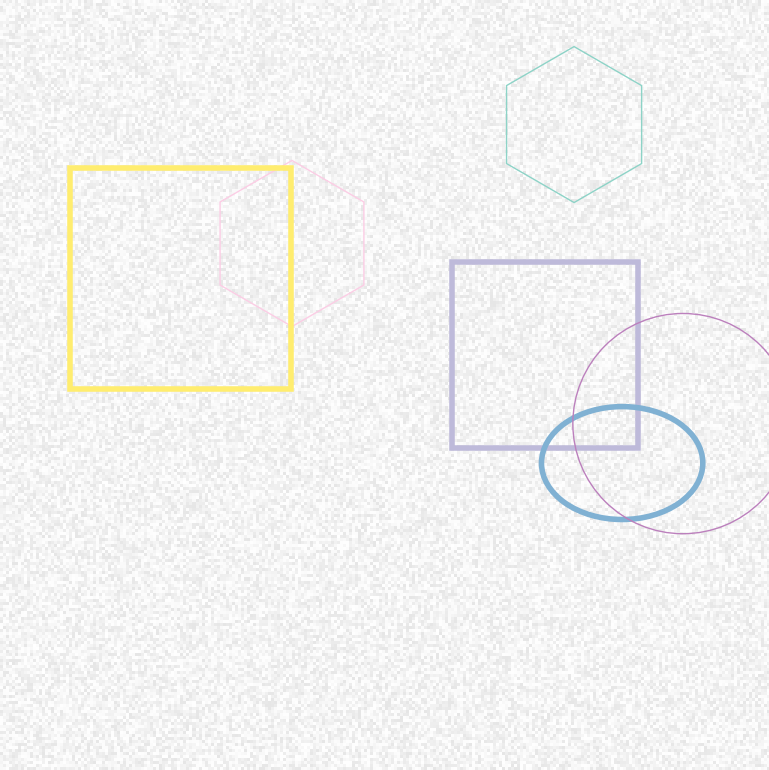[{"shape": "hexagon", "thickness": 0.5, "radius": 0.51, "center": [0.746, 0.838]}, {"shape": "square", "thickness": 2, "radius": 0.6, "center": [0.708, 0.539]}, {"shape": "oval", "thickness": 2, "radius": 0.52, "center": [0.808, 0.399]}, {"shape": "hexagon", "thickness": 0.5, "radius": 0.54, "center": [0.379, 0.684]}, {"shape": "circle", "thickness": 0.5, "radius": 0.72, "center": [0.887, 0.45]}, {"shape": "square", "thickness": 2, "radius": 0.72, "center": [0.235, 0.639]}]